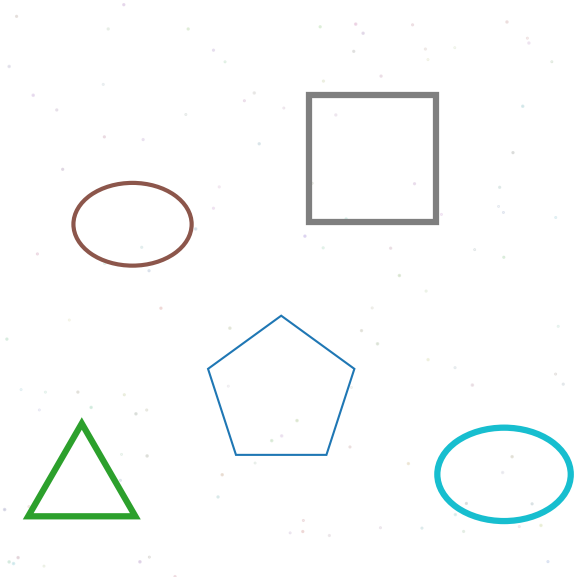[{"shape": "pentagon", "thickness": 1, "radius": 0.67, "center": [0.487, 0.319]}, {"shape": "triangle", "thickness": 3, "radius": 0.54, "center": [0.142, 0.159]}, {"shape": "oval", "thickness": 2, "radius": 0.51, "center": [0.23, 0.611]}, {"shape": "square", "thickness": 3, "radius": 0.55, "center": [0.645, 0.725]}, {"shape": "oval", "thickness": 3, "radius": 0.58, "center": [0.873, 0.178]}]